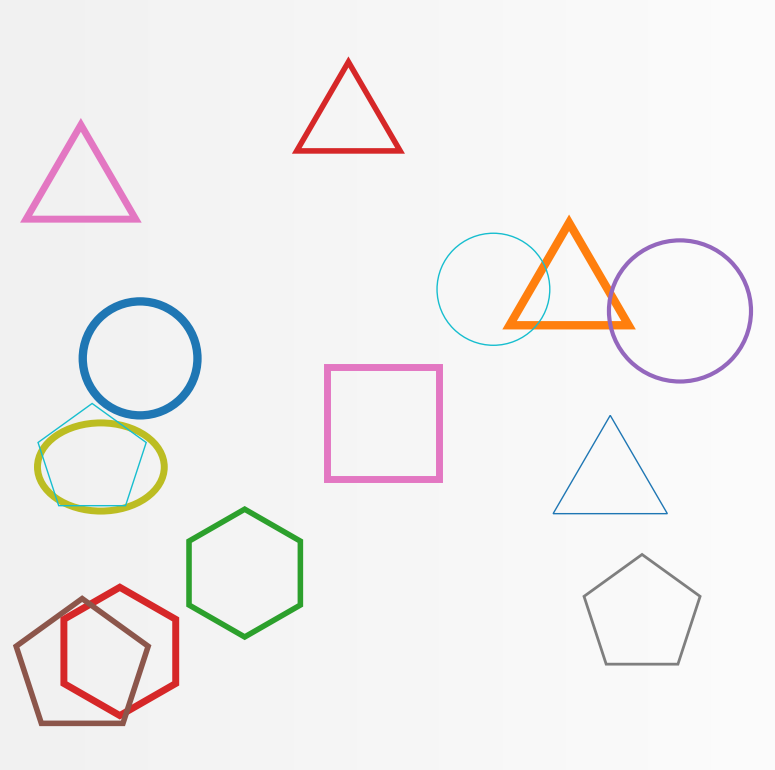[{"shape": "circle", "thickness": 3, "radius": 0.37, "center": [0.181, 0.535]}, {"shape": "triangle", "thickness": 0.5, "radius": 0.43, "center": [0.787, 0.375]}, {"shape": "triangle", "thickness": 3, "radius": 0.44, "center": [0.734, 0.622]}, {"shape": "hexagon", "thickness": 2, "radius": 0.41, "center": [0.316, 0.256]}, {"shape": "hexagon", "thickness": 2.5, "radius": 0.42, "center": [0.155, 0.154]}, {"shape": "triangle", "thickness": 2, "radius": 0.39, "center": [0.45, 0.843]}, {"shape": "circle", "thickness": 1.5, "radius": 0.46, "center": [0.877, 0.596]}, {"shape": "pentagon", "thickness": 2, "radius": 0.45, "center": [0.106, 0.133]}, {"shape": "square", "thickness": 2.5, "radius": 0.36, "center": [0.494, 0.451]}, {"shape": "triangle", "thickness": 2.5, "radius": 0.41, "center": [0.104, 0.756]}, {"shape": "pentagon", "thickness": 1, "radius": 0.39, "center": [0.828, 0.201]}, {"shape": "oval", "thickness": 2.5, "radius": 0.41, "center": [0.13, 0.394]}, {"shape": "circle", "thickness": 0.5, "radius": 0.36, "center": [0.637, 0.624]}, {"shape": "pentagon", "thickness": 0.5, "radius": 0.37, "center": [0.119, 0.403]}]